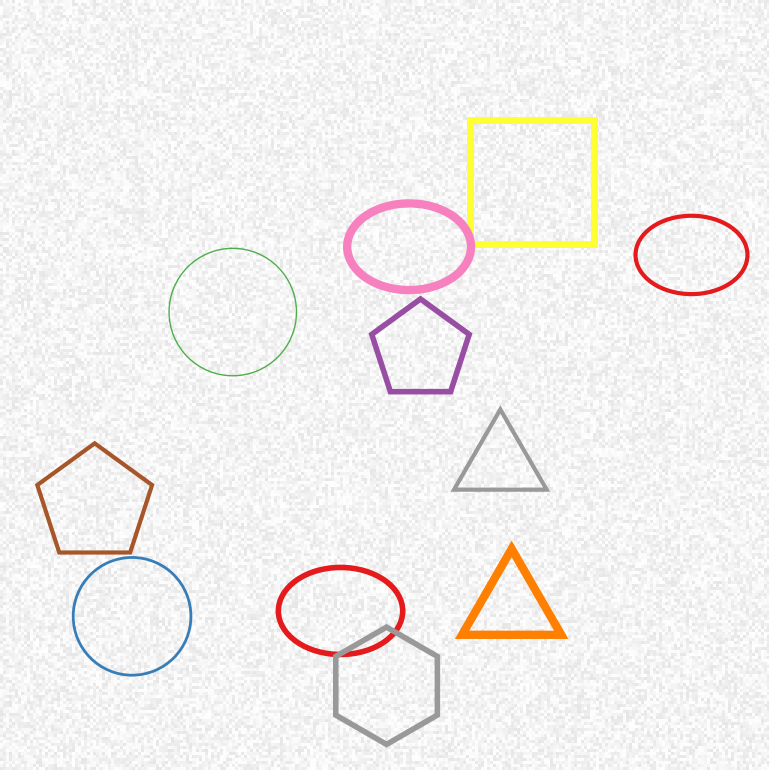[{"shape": "oval", "thickness": 1.5, "radius": 0.36, "center": [0.898, 0.669]}, {"shape": "oval", "thickness": 2, "radius": 0.4, "center": [0.442, 0.207]}, {"shape": "circle", "thickness": 1, "radius": 0.38, "center": [0.172, 0.2]}, {"shape": "circle", "thickness": 0.5, "radius": 0.41, "center": [0.302, 0.595]}, {"shape": "pentagon", "thickness": 2, "radius": 0.33, "center": [0.546, 0.545]}, {"shape": "triangle", "thickness": 3, "radius": 0.37, "center": [0.665, 0.213]}, {"shape": "square", "thickness": 2.5, "radius": 0.4, "center": [0.691, 0.763]}, {"shape": "pentagon", "thickness": 1.5, "radius": 0.39, "center": [0.123, 0.346]}, {"shape": "oval", "thickness": 3, "radius": 0.4, "center": [0.531, 0.68]}, {"shape": "hexagon", "thickness": 2, "radius": 0.38, "center": [0.502, 0.109]}, {"shape": "triangle", "thickness": 1.5, "radius": 0.35, "center": [0.65, 0.399]}]